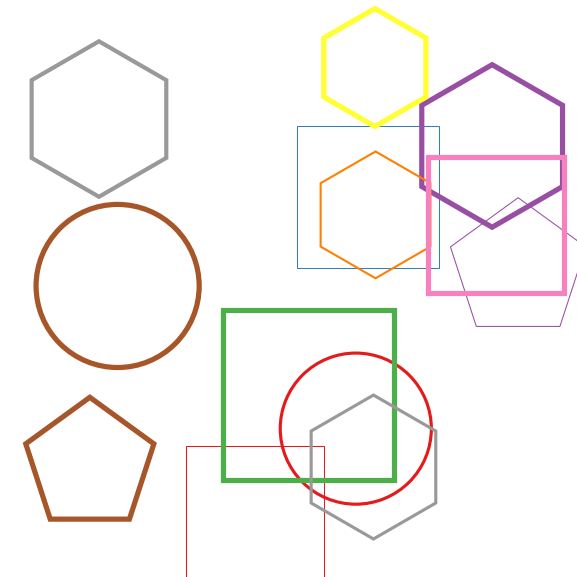[{"shape": "circle", "thickness": 1.5, "radius": 0.65, "center": [0.616, 0.257]}, {"shape": "square", "thickness": 0.5, "radius": 0.6, "center": [0.442, 0.107]}, {"shape": "square", "thickness": 0.5, "radius": 0.61, "center": [0.637, 0.658]}, {"shape": "square", "thickness": 2.5, "radius": 0.74, "center": [0.534, 0.315]}, {"shape": "hexagon", "thickness": 2.5, "radius": 0.7, "center": [0.852, 0.746]}, {"shape": "pentagon", "thickness": 0.5, "radius": 0.62, "center": [0.897, 0.534]}, {"shape": "hexagon", "thickness": 1, "radius": 0.55, "center": [0.65, 0.627]}, {"shape": "hexagon", "thickness": 2.5, "radius": 0.51, "center": [0.649, 0.882]}, {"shape": "circle", "thickness": 2.5, "radius": 0.71, "center": [0.204, 0.504]}, {"shape": "pentagon", "thickness": 2.5, "radius": 0.58, "center": [0.156, 0.195]}, {"shape": "square", "thickness": 2.5, "radius": 0.59, "center": [0.859, 0.609]}, {"shape": "hexagon", "thickness": 1.5, "radius": 0.62, "center": [0.647, 0.19]}, {"shape": "hexagon", "thickness": 2, "radius": 0.67, "center": [0.171, 0.793]}]